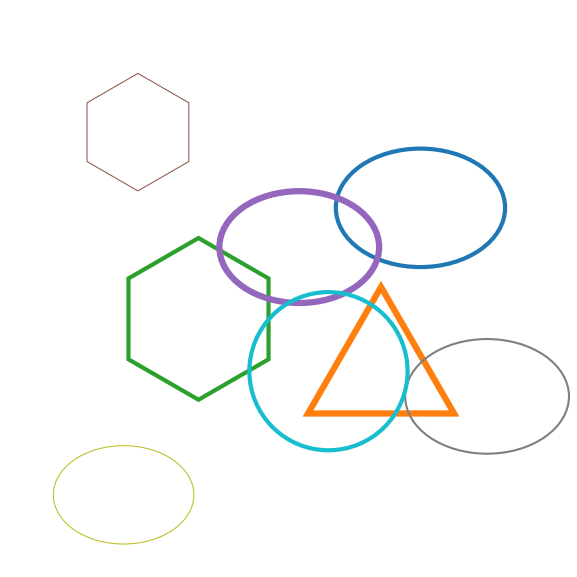[{"shape": "oval", "thickness": 2, "radius": 0.73, "center": [0.728, 0.639]}, {"shape": "triangle", "thickness": 3, "radius": 0.73, "center": [0.66, 0.356]}, {"shape": "hexagon", "thickness": 2, "radius": 0.7, "center": [0.344, 0.447]}, {"shape": "oval", "thickness": 3, "radius": 0.69, "center": [0.518, 0.571]}, {"shape": "hexagon", "thickness": 0.5, "radius": 0.51, "center": [0.239, 0.77]}, {"shape": "oval", "thickness": 1, "radius": 0.71, "center": [0.843, 0.313]}, {"shape": "oval", "thickness": 0.5, "radius": 0.61, "center": [0.214, 0.142]}, {"shape": "circle", "thickness": 2, "radius": 0.68, "center": [0.569, 0.356]}]